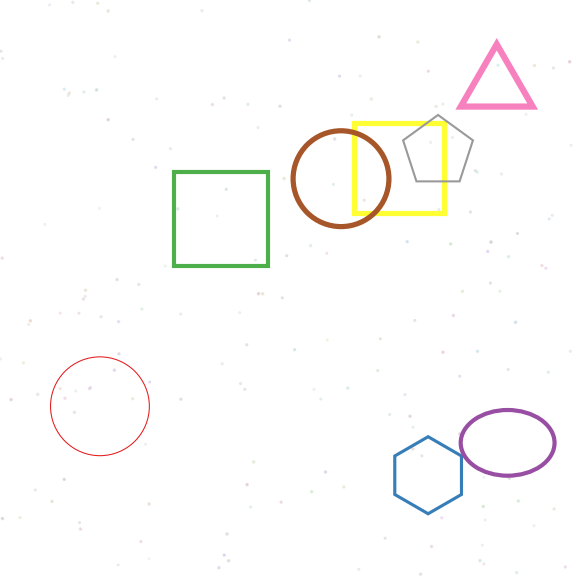[{"shape": "circle", "thickness": 0.5, "radius": 0.43, "center": [0.173, 0.296]}, {"shape": "hexagon", "thickness": 1.5, "radius": 0.33, "center": [0.741, 0.176]}, {"shape": "square", "thickness": 2, "radius": 0.41, "center": [0.383, 0.62]}, {"shape": "oval", "thickness": 2, "radius": 0.41, "center": [0.879, 0.232]}, {"shape": "square", "thickness": 2.5, "radius": 0.39, "center": [0.691, 0.709]}, {"shape": "circle", "thickness": 2.5, "radius": 0.41, "center": [0.591, 0.69]}, {"shape": "triangle", "thickness": 3, "radius": 0.36, "center": [0.86, 0.851]}, {"shape": "pentagon", "thickness": 1, "radius": 0.32, "center": [0.758, 0.736]}]